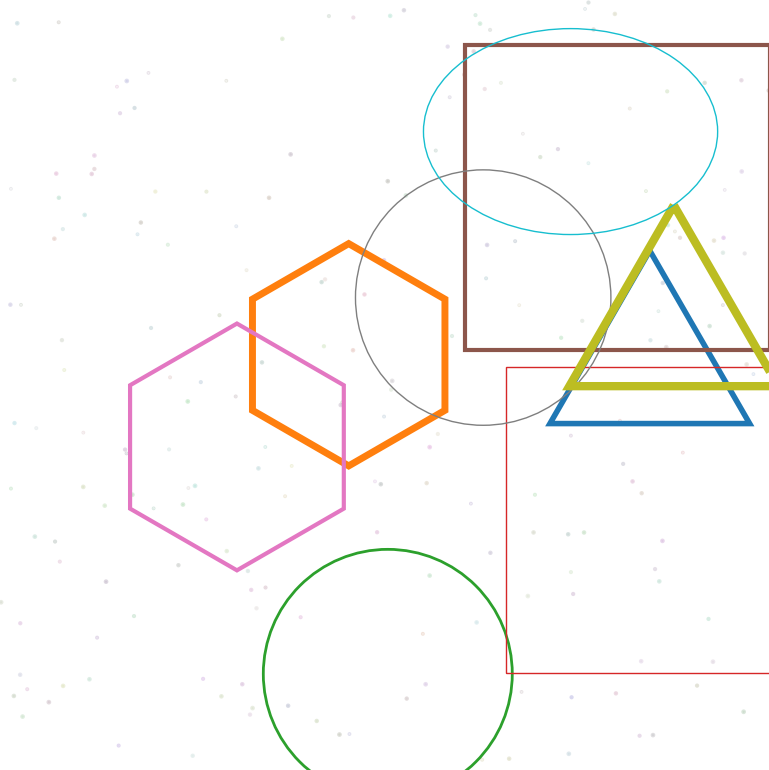[{"shape": "triangle", "thickness": 2, "radius": 0.75, "center": [0.844, 0.525]}, {"shape": "hexagon", "thickness": 2.5, "radius": 0.72, "center": [0.453, 0.539]}, {"shape": "circle", "thickness": 1, "radius": 0.81, "center": [0.504, 0.125]}, {"shape": "square", "thickness": 0.5, "radius": 1.0, "center": [0.856, 0.325]}, {"shape": "square", "thickness": 1.5, "radius": 0.99, "center": [0.802, 0.743]}, {"shape": "hexagon", "thickness": 1.5, "radius": 0.8, "center": [0.308, 0.42]}, {"shape": "circle", "thickness": 0.5, "radius": 0.83, "center": [0.628, 0.614]}, {"shape": "triangle", "thickness": 3, "radius": 0.78, "center": [0.875, 0.577]}, {"shape": "oval", "thickness": 0.5, "radius": 0.96, "center": [0.741, 0.829]}]